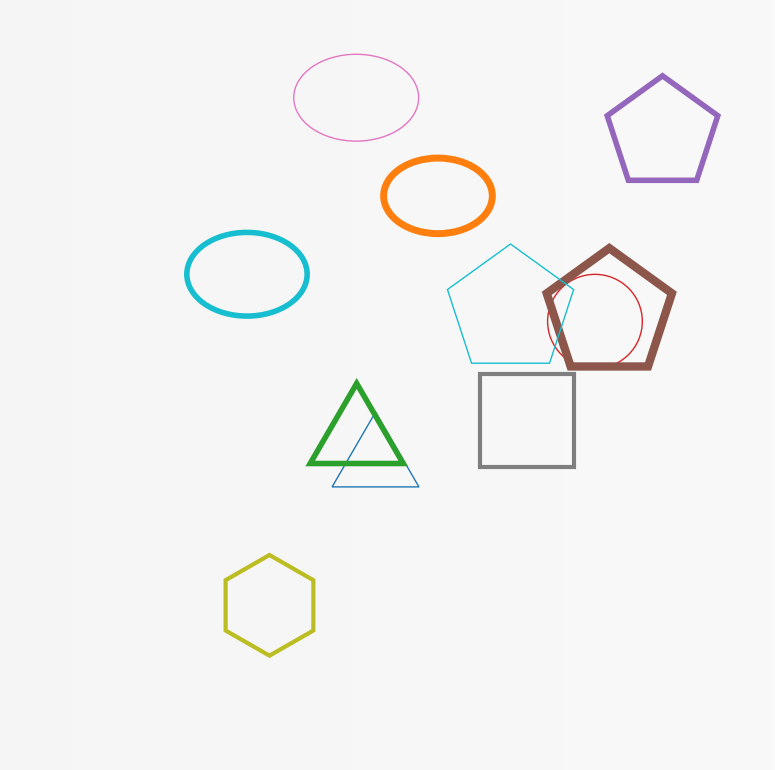[{"shape": "triangle", "thickness": 0.5, "radius": 0.32, "center": [0.485, 0.4]}, {"shape": "oval", "thickness": 2.5, "radius": 0.35, "center": [0.565, 0.746]}, {"shape": "triangle", "thickness": 2, "radius": 0.35, "center": [0.46, 0.433]}, {"shape": "circle", "thickness": 0.5, "radius": 0.31, "center": [0.768, 0.583]}, {"shape": "pentagon", "thickness": 2, "radius": 0.38, "center": [0.855, 0.827]}, {"shape": "pentagon", "thickness": 3, "radius": 0.42, "center": [0.786, 0.593]}, {"shape": "oval", "thickness": 0.5, "radius": 0.4, "center": [0.46, 0.873]}, {"shape": "square", "thickness": 1.5, "radius": 0.3, "center": [0.68, 0.454]}, {"shape": "hexagon", "thickness": 1.5, "radius": 0.33, "center": [0.348, 0.214]}, {"shape": "pentagon", "thickness": 0.5, "radius": 0.43, "center": [0.659, 0.598]}, {"shape": "oval", "thickness": 2, "radius": 0.39, "center": [0.319, 0.644]}]